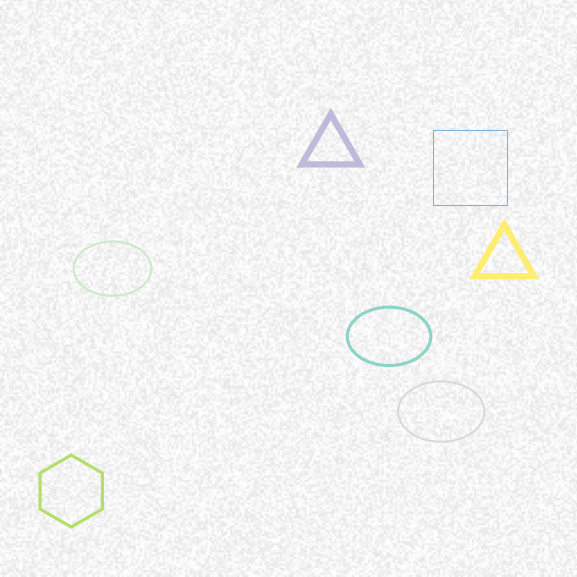[{"shape": "oval", "thickness": 1.5, "radius": 0.36, "center": [0.674, 0.417]}, {"shape": "triangle", "thickness": 3, "radius": 0.29, "center": [0.573, 0.744]}, {"shape": "square", "thickness": 0.5, "radius": 0.32, "center": [0.814, 0.709]}, {"shape": "hexagon", "thickness": 1.5, "radius": 0.31, "center": [0.123, 0.149]}, {"shape": "oval", "thickness": 1, "radius": 0.37, "center": [0.764, 0.286]}, {"shape": "oval", "thickness": 1, "radius": 0.34, "center": [0.195, 0.534]}, {"shape": "triangle", "thickness": 3, "radius": 0.3, "center": [0.873, 0.551]}]